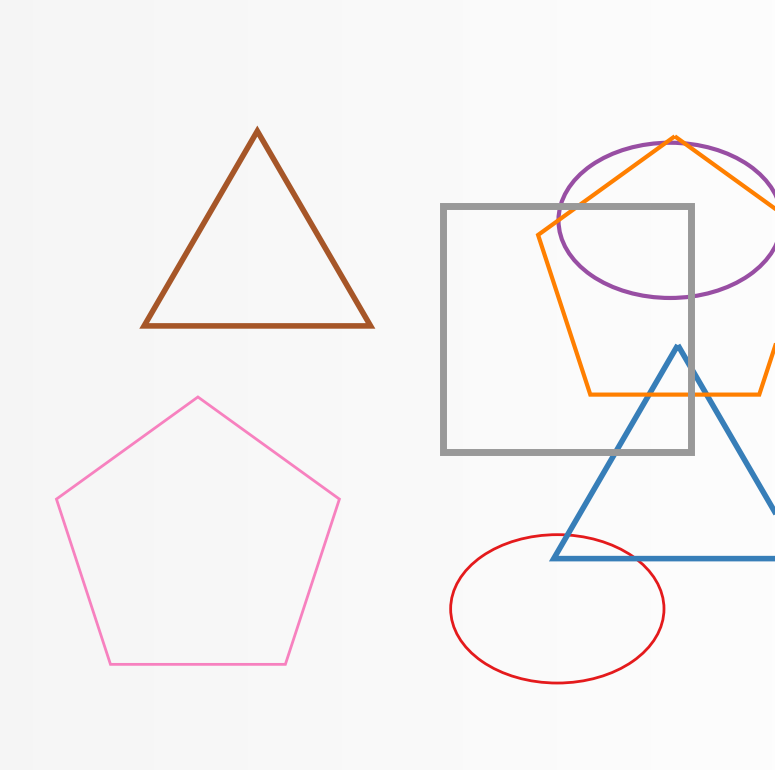[{"shape": "oval", "thickness": 1, "radius": 0.69, "center": [0.719, 0.209]}, {"shape": "triangle", "thickness": 2, "radius": 0.92, "center": [0.875, 0.367]}, {"shape": "oval", "thickness": 1.5, "radius": 0.72, "center": [0.865, 0.714]}, {"shape": "pentagon", "thickness": 1.5, "radius": 0.93, "center": [0.871, 0.638]}, {"shape": "triangle", "thickness": 2, "radius": 0.84, "center": [0.332, 0.661]}, {"shape": "pentagon", "thickness": 1, "radius": 0.96, "center": [0.255, 0.292]}, {"shape": "square", "thickness": 2.5, "radius": 0.8, "center": [0.732, 0.573]}]